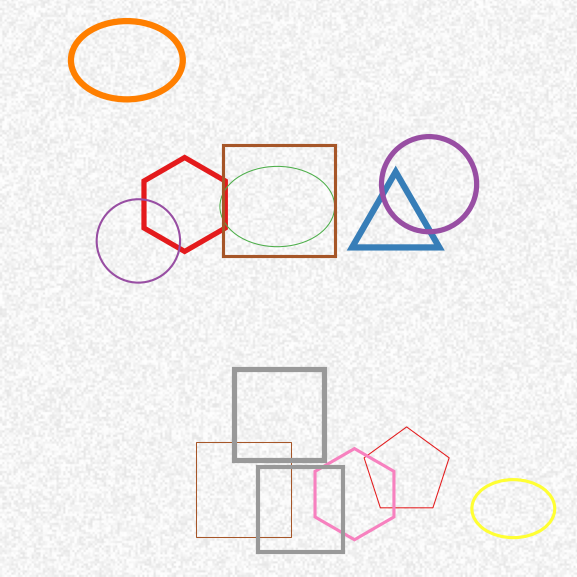[{"shape": "hexagon", "thickness": 2.5, "radius": 0.41, "center": [0.32, 0.645]}, {"shape": "pentagon", "thickness": 0.5, "radius": 0.39, "center": [0.704, 0.182]}, {"shape": "triangle", "thickness": 3, "radius": 0.44, "center": [0.685, 0.614]}, {"shape": "oval", "thickness": 0.5, "radius": 0.5, "center": [0.48, 0.641]}, {"shape": "circle", "thickness": 2.5, "radius": 0.41, "center": [0.743, 0.68]}, {"shape": "circle", "thickness": 1, "radius": 0.36, "center": [0.24, 0.582]}, {"shape": "oval", "thickness": 3, "radius": 0.48, "center": [0.22, 0.895]}, {"shape": "oval", "thickness": 1.5, "radius": 0.36, "center": [0.889, 0.118]}, {"shape": "square", "thickness": 1.5, "radius": 0.48, "center": [0.483, 0.652]}, {"shape": "square", "thickness": 0.5, "radius": 0.41, "center": [0.422, 0.152]}, {"shape": "hexagon", "thickness": 1.5, "radius": 0.39, "center": [0.614, 0.143]}, {"shape": "square", "thickness": 2, "radius": 0.37, "center": [0.521, 0.117]}, {"shape": "square", "thickness": 2.5, "radius": 0.39, "center": [0.483, 0.281]}]